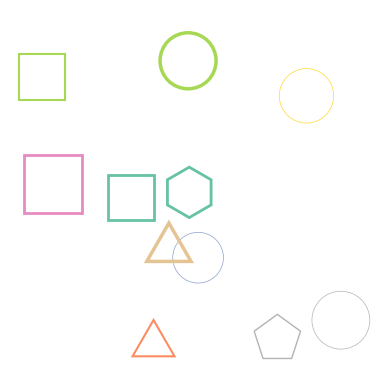[{"shape": "hexagon", "thickness": 2, "radius": 0.33, "center": [0.492, 0.5]}, {"shape": "square", "thickness": 2, "radius": 0.3, "center": [0.341, 0.487]}, {"shape": "triangle", "thickness": 1.5, "radius": 0.31, "center": [0.399, 0.106]}, {"shape": "circle", "thickness": 0.5, "radius": 0.33, "center": [0.515, 0.331]}, {"shape": "square", "thickness": 2, "radius": 0.38, "center": [0.139, 0.521]}, {"shape": "circle", "thickness": 2.5, "radius": 0.36, "center": [0.488, 0.842]}, {"shape": "square", "thickness": 1.5, "radius": 0.3, "center": [0.109, 0.8]}, {"shape": "circle", "thickness": 0.5, "radius": 0.35, "center": [0.796, 0.751]}, {"shape": "triangle", "thickness": 2.5, "radius": 0.33, "center": [0.439, 0.354]}, {"shape": "circle", "thickness": 0.5, "radius": 0.38, "center": [0.885, 0.168]}, {"shape": "pentagon", "thickness": 1, "radius": 0.32, "center": [0.72, 0.12]}]